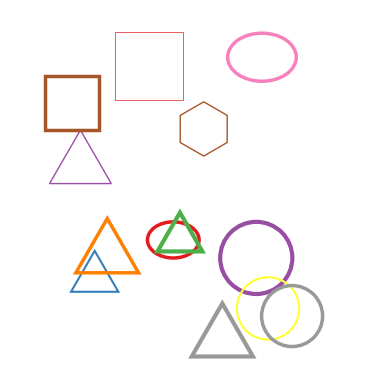[{"shape": "oval", "thickness": 2.5, "radius": 0.34, "center": [0.45, 0.377]}, {"shape": "square", "thickness": 0.5, "radius": 0.45, "center": [0.387, 0.829]}, {"shape": "triangle", "thickness": 1.5, "radius": 0.35, "center": [0.246, 0.278]}, {"shape": "triangle", "thickness": 3, "radius": 0.34, "center": [0.467, 0.381]}, {"shape": "circle", "thickness": 3, "radius": 0.47, "center": [0.666, 0.33]}, {"shape": "triangle", "thickness": 1, "radius": 0.46, "center": [0.209, 0.569]}, {"shape": "triangle", "thickness": 2.5, "radius": 0.47, "center": [0.279, 0.338]}, {"shape": "circle", "thickness": 1.5, "radius": 0.4, "center": [0.696, 0.199]}, {"shape": "hexagon", "thickness": 1, "radius": 0.35, "center": [0.529, 0.665]}, {"shape": "square", "thickness": 2.5, "radius": 0.35, "center": [0.187, 0.732]}, {"shape": "oval", "thickness": 2.5, "radius": 0.45, "center": [0.68, 0.851]}, {"shape": "circle", "thickness": 2.5, "radius": 0.4, "center": [0.759, 0.179]}, {"shape": "triangle", "thickness": 3, "radius": 0.46, "center": [0.577, 0.12]}]